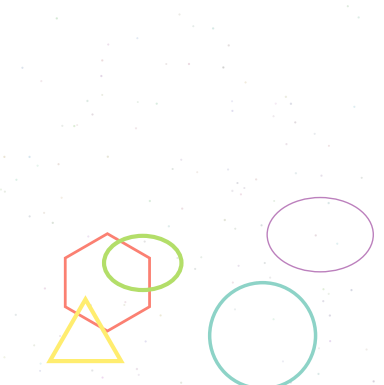[{"shape": "circle", "thickness": 2.5, "radius": 0.69, "center": [0.682, 0.128]}, {"shape": "hexagon", "thickness": 2, "radius": 0.63, "center": [0.279, 0.267]}, {"shape": "oval", "thickness": 3, "radius": 0.5, "center": [0.371, 0.317]}, {"shape": "oval", "thickness": 1, "radius": 0.69, "center": [0.832, 0.39]}, {"shape": "triangle", "thickness": 3, "radius": 0.53, "center": [0.222, 0.116]}]